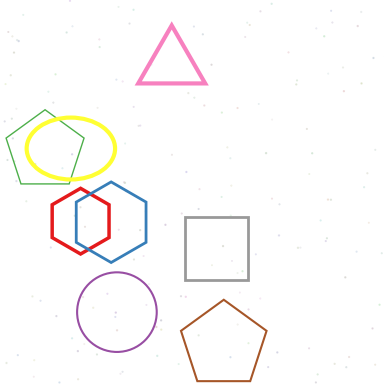[{"shape": "hexagon", "thickness": 2.5, "radius": 0.43, "center": [0.209, 0.426]}, {"shape": "hexagon", "thickness": 2, "radius": 0.52, "center": [0.289, 0.423]}, {"shape": "pentagon", "thickness": 1, "radius": 0.53, "center": [0.117, 0.608]}, {"shape": "circle", "thickness": 1.5, "radius": 0.52, "center": [0.304, 0.189]}, {"shape": "oval", "thickness": 3, "radius": 0.57, "center": [0.184, 0.614]}, {"shape": "pentagon", "thickness": 1.5, "radius": 0.58, "center": [0.581, 0.105]}, {"shape": "triangle", "thickness": 3, "radius": 0.5, "center": [0.446, 0.834]}, {"shape": "square", "thickness": 2, "radius": 0.41, "center": [0.562, 0.355]}]